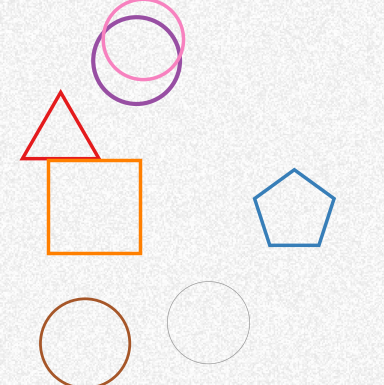[{"shape": "triangle", "thickness": 2.5, "radius": 0.57, "center": [0.158, 0.645]}, {"shape": "pentagon", "thickness": 2.5, "radius": 0.54, "center": [0.765, 0.451]}, {"shape": "circle", "thickness": 3, "radius": 0.56, "center": [0.355, 0.843]}, {"shape": "square", "thickness": 2.5, "radius": 0.6, "center": [0.244, 0.463]}, {"shape": "circle", "thickness": 2, "radius": 0.58, "center": [0.221, 0.108]}, {"shape": "circle", "thickness": 2.5, "radius": 0.52, "center": [0.372, 0.898]}, {"shape": "circle", "thickness": 0.5, "radius": 0.53, "center": [0.542, 0.162]}]